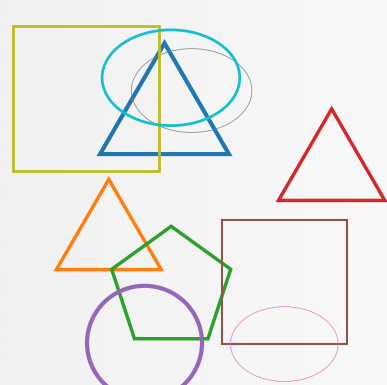[{"shape": "triangle", "thickness": 3, "radius": 0.96, "center": [0.424, 0.696]}, {"shape": "triangle", "thickness": 2.5, "radius": 0.78, "center": [0.281, 0.378]}, {"shape": "pentagon", "thickness": 2.5, "radius": 0.81, "center": [0.442, 0.251]}, {"shape": "triangle", "thickness": 2.5, "radius": 0.79, "center": [0.856, 0.559]}, {"shape": "circle", "thickness": 3, "radius": 0.74, "center": [0.373, 0.109]}, {"shape": "square", "thickness": 1.5, "radius": 0.8, "center": [0.734, 0.268]}, {"shape": "oval", "thickness": 0.5, "radius": 0.69, "center": [0.734, 0.106]}, {"shape": "oval", "thickness": 0.5, "radius": 0.78, "center": [0.495, 0.765]}, {"shape": "square", "thickness": 2, "radius": 0.94, "center": [0.222, 0.744]}, {"shape": "oval", "thickness": 2, "radius": 0.89, "center": [0.441, 0.798]}]